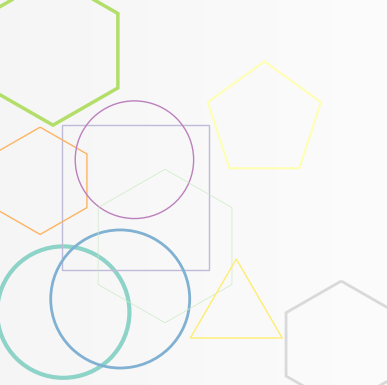[{"shape": "circle", "thickness": 3, "radius": 0.85, "center": [0.163, 0.189]}, {"shape": "pentagon", "thickness": 1.5, "radius": 0.77, "center": [0.682, 0.687]}, {"shape": "square", "thickness": 1, "radius": 0.95, "center": [0.349, 0.487]}, {"shape": "circle", "thickness": 2, "radius": 0.9, "center": [0.31, 0.223]}, {"shape": "hexagon", "thickness": 1, "radius": 0.7, "center": [0.104, 0.53]}, {"shape": "hexagon", "thickness": 2.5, "radius": 0.97, "center": [0.137, 0.868]}, {"shape": "hexagon", "thickness": 2, "radius": 0.82, "center": [0.881, 0.105]}, {"shape": "circle", "thickness": 1, "radius": 0.76, "center": [0.347, 0.585]}, {"shape": "hexagon", "thickness": 0.5, "radius": 1.0, "center": [0.426, 0.361]}, {"shape": "triangle", "thickness": 1, "radius": 0.68, "center": [0.61, 0.19]}]